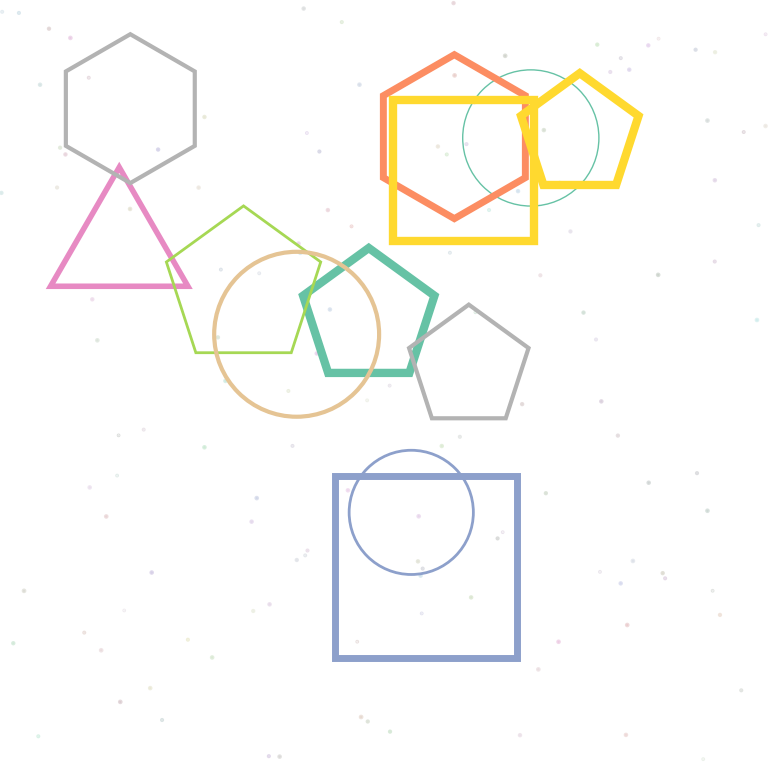[{"shape": "circle", "thickness": 0.5, "radius": 0.44, "center": [0.689, 0.821]}, {"shape": "pentagon", "thickness": 3, "radius": 0.45, "center": [0.479, 0.588]}, {"shape": "hexagon", "thickness": 2.5, "radius": 0.53, "center": [0.59, 0.823]}, {"shape": "circle", "thickness": 1, "radius": 0.4, "center": [0.534, 0.335]}, {"shape": "square", "thickness": 2.5, "radius": 0.59, "center": [0.553, 0.263]}, {"shape": "triangle", "thickness": 2, "radius": 0.52, "center": [0.155, 0.68]}, {"shape": "pentagon", "thickness": 1, "radius": 0.53, "center": [0.316, 0.627]}, {"shape": "square", "thickness": 3, "radius": 0.46, "center": [0.602, 0.779]}, {"shape": "pentagon", "thickness": 3, "radius": 0.4, "center": [0.753, 0.825]}, {"shape": "circle", "thickness": 1.5, "radius": 0.54, "center": [0.385, 0.566]}, {"shape": "hexagon", "thickness": 1.5, "radius": 0.48, "center": [0.169, 0.859]}, {"shape": "pentagon", "thickness": 1.5, "radius": 0.41, "center": [0.609, 0.523]}]